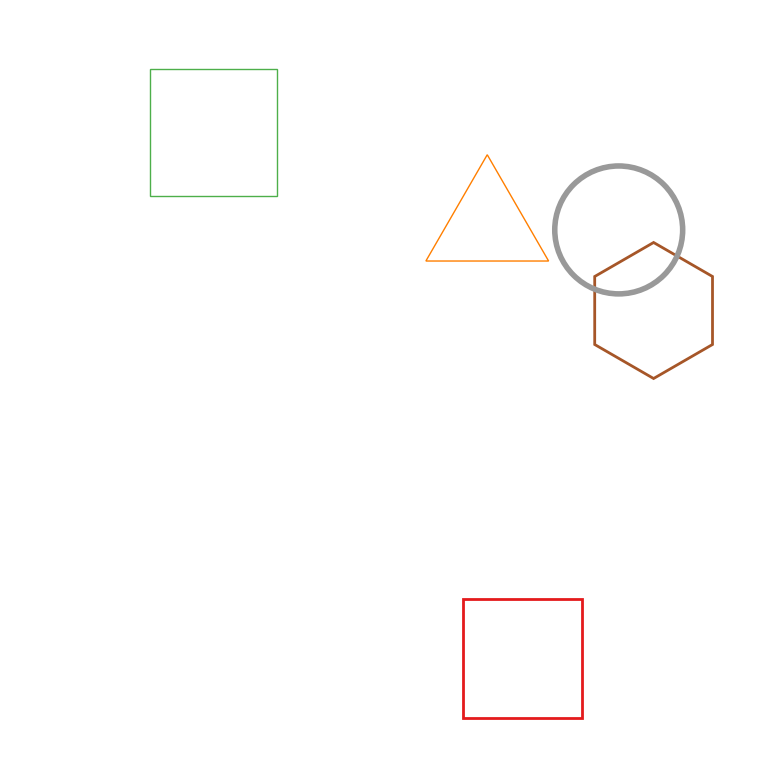[{"shape": "square", "thickness": 1, "radius": 0.39, "center": [0.679, 0.144]}, {"shape": "square", "thickness": 0.5, "radius": 0.41, "center": [0.277, 0.828]}, {"shape": "triangle", "thickness": 0.5, "radius": 0.46, "center": [0.633, 0.707]}, {"shape": "hexagon", "thickness": 1, "radius": 0.44, "center": [0.849, 0.597]}, {"shape": "circle", "thickness": 2, "radius": 0.42, "center": [0.804, 0.701]}]